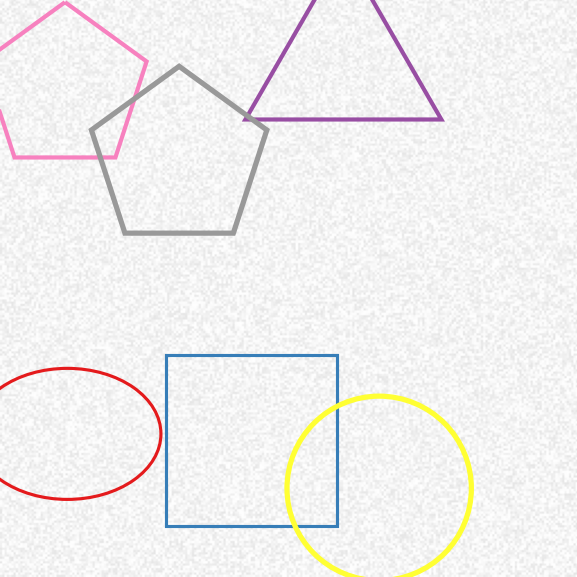[{"shape": "oval", "thickness": 1.5, "radius": 0.81, "center": [0.117, 0.248]}, {"shape": "square", "thickness": 1.5, "radius": 0.74, "center": [0.435, 0.236]}, {"shape": "triangle", "thickness": 2, "radius": 0.98, "center": [0.595, 0.89]}, {"shape": "circle", "thickness": 2.5, "radius": 0.8, "center": [0.657, 0.154]}, {"shape": "pentagon", "thickness": 2, "radius": 0.74, "center": [0.113, 0.847]}, {"shape": "pentagon", "thickness": 2.5, "radius": 0.8, "center": [0.31, 0.725]}]